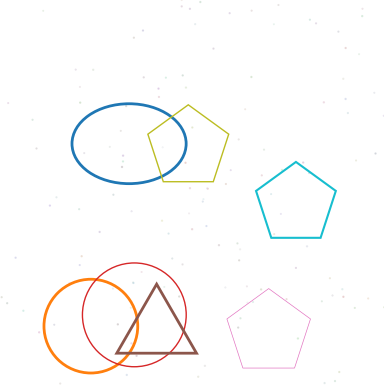[{"shape": "oval", "thickness": 2, "radius": 0.74, "center": [0.335, 0.627]}, {"shape": "circle", "thickness": 2, "radius": 0.61, "center": [0.236, 0.153]}, {"shape": "circle", "thickness": 1, "radius": 0.67, "center": [0.349, 0.182]}, {"shape": "triangle", "thickness": 2, "radius": 0.6, "center": [0.407, 0.142]}, {"shape": "pentagon", "thickness": 0.5, "radius": 0.57, "center": [0.698, 0.136]}, {"shape": "pentagon", "thickness": 1, "radius": 0.55, "center": [0.489, 0.617]}, {"shape": "pentagon", "thickness": 1.5, "radius": 0.54, "center": [0.769, 0.47]}]